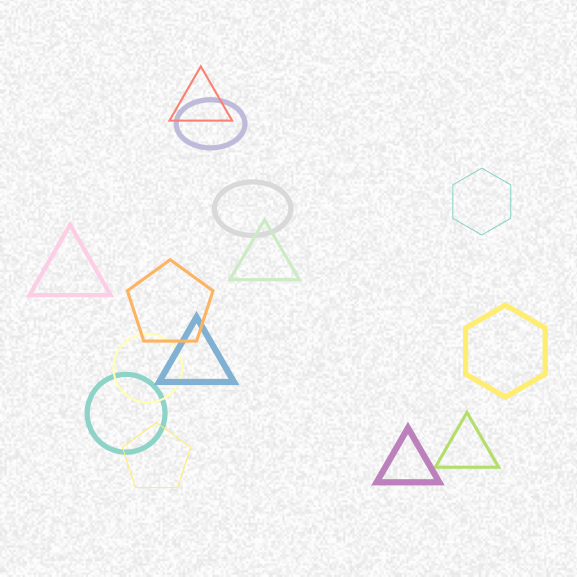[{"shape": "hexagon", "thickness": 0.5, "radius": 0.29, "center": [0.834, 0.65]}, {"shape": "circle", "thickness": 2.5, "radius": 0.34, "center": [0.218, 0.284]}, {"shape": "circle", "thickness": 1, "radius": 0.3, "center": [0.256, 0.362]}, {"shape": "oval", "thickness": 2.5, "radius": 0.3, "center": [0.365, 0.785]}, {"shape": "triangle", "thickness": 1, "radius": 0.31, "center": [0.348, 0.822]}, {"shape": "triangle", "thickness": 3, "radius": 0.37, "center": [0.34, 0.375]}, {"shape": "pentagon", "thickness": 1.5, "radius": 0.39, "center": [0.295, 0.472]}, {"shape": "triangle", "thickness": 1.5, "radius": 0.32, "center": [0.809, 0.222]}, {"shape": "triangle", "thickness": 2, "radius": 0.41, "center": [0.121, 0.529]}, {"shape": "oval", "thickness": 2.5, "radius": 0.33, "center": [0.438, 0.638]}, {"shape": "triangle", "thickness": 3, "radius": 0.31, "center": [0.706, 0.195]}, {"shape": "triangle", "thickness": 1.5, "radius": 0.35, "center": [0.458, 0.549]}, {"shape": "pentagon", "thickness": 0.5, "radius": 0.31, "center": [0.271, 0.205]}, {"shape": "hexagon", "thickness": 2.5, "radius": 0.4, "center": [0.875, 0.391]}]